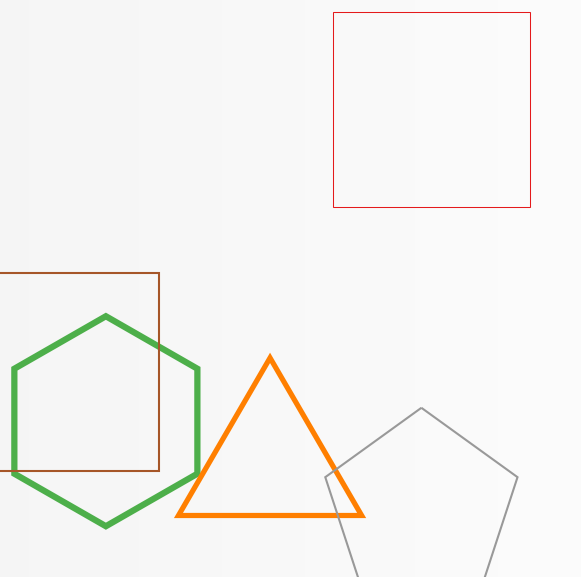[{"shape": "square", "thickness": 0.5, "radius": 0.85, "center": [0.742, 0.809]}, {"shape": "hexagon", "thickness": 3, "radius": 0.91, "center": [0.182, 0.27]}, {"shape": "triangle", "thickness": 2.5, "radius": 0.91, "center": [0.465, 0.197]}, {"shape": "square", "thickness": 1, "radius": 0.86, "center": [0.102, 0.355]}, {"shape": "pentagon", "thickness": 1, "radius": 0.87, "center": [0.725, 0.119]}]